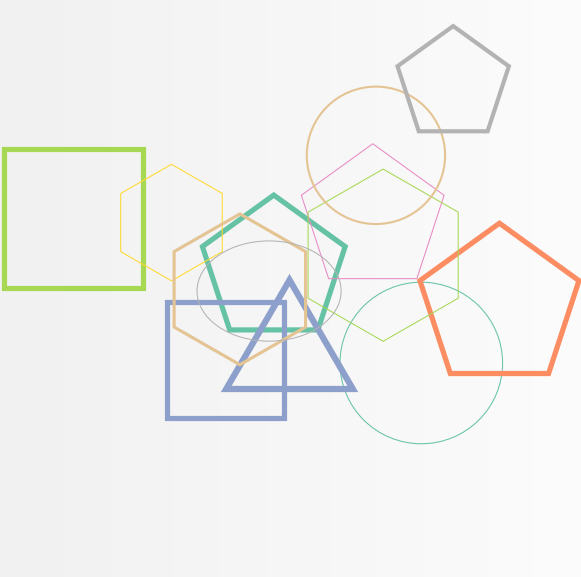[{"shape": "circle", "thickness": 0.5, "radius": 0.7, "center": [0.725, 0.371]}, {"shape": "pentagon", "thickness": 2.5, "radius": 0.65, "center": [0.471, 0.532]}, {"shape": "pentagon", "thickness": 2.5, "radius": 0.72, "center": [0.859, 0.469]}, {"shape": "triangle", "thickness": 3, "radius": 0.63, "center": [0.498, 0.388]}, {"shape": "square", "thickness": 2.5, "radius": 0.5, "center": [0.388, 0.375]}, {"shape": "pentagon", "thickness": 0.5, "radius": 0.65, "center": [0.641, 0.621]}, {"shape": "square", "thickness": 2.5, "radius": 0.6, "center": [0.127, 0.62]}, {"shape": "hexagon", "thickness": 0.5, "radius": 0.75, "center": [0.659, 0.557]}, {"shape": "hexagon", "thickness": 0.5, "radius": 0.5, "center": [0.295, 0.614]}, {"shape": "hexagon", "thickness": 1.5, "radius": 0.65, "center": [0.413, 0.498]}, {"shape": "circle", "thickness": 1, "radius": 0.59, "center": [0.647, 0.73]}, {"shape": "pentagon", "thickness": 2, "radius": 0.5, "center": [0.78, 0.853]}, {"shape": "oval", "thickness": 0.5, "radius": 0.62, "center": [0.463, 0.495]}]